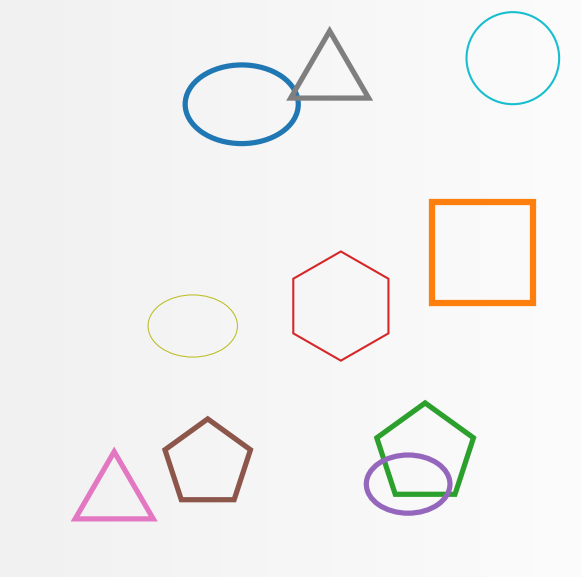[{"shape": "oval", "thickness": 2.5, "radius": 0.49, "center": [0.416, 0.819]}, {"shape": "square", "thickness": 3, "radius": 0.43, "center": [0.83, 0.562]}, {"shape": "pentagon", "thickness": 2.5, "radius": 0.44, "center": [0.731, 0.214]}, {"shape": "hexagon", "thickness": 1, "radius": 0.47, "center": [0.586, 0.469]}, {"shape": "oval", "thickness": 2.5, "radius": 0.36, "center": [0.702, 0.161]}, {"shape": "pentagon", "thickness": 2.5, "radius": 0.39, "center": [0.357, 0.196]}, {"shape": "triangle", "thickness": 2.5, "radius": 0.39, "center": [0.196, 0.139]}, {"shape": "triangle", "thickness": 2.5, "radius": 0.39, "center": [0.567, 0.868]}, {"shape": "oval", "thickness": 0.5, "radius": 0.38, "center": [0.332, 0.435]}, {"shape": "circle", "thickness": 1, "radius": 0.4, "center": [0.882, 0.898]}]